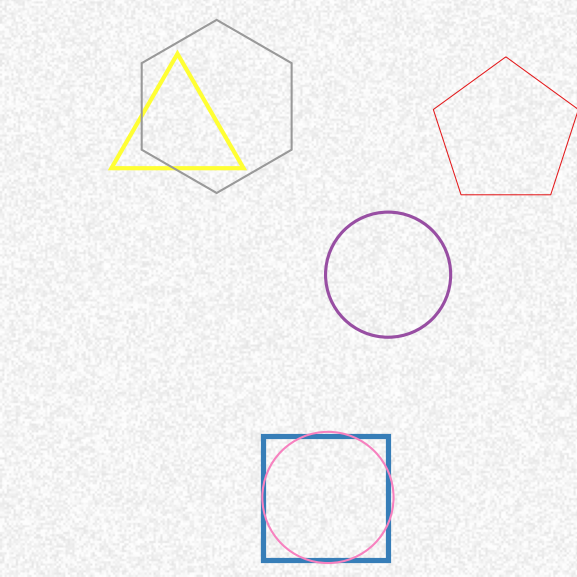[{"shape": "pentagon", "thickness": 0.5, "radius": 0.66, "center": [0.876, 0.769]}, {"shape": "square", "thickness": 2.5, "radius": 0.54, "center": [0.564, 0.137]}, {"shape": "circle", "thickness": 1.5, "radius": 0.54, "center": [0.672, 0.524]}, {"shape": "triangle", "thickness": 2, "radius": 0.66, "center": [0.307, 0.774]}, {"shape": "circle", "thickness": 1, "radius": 0.57, "center": [0.568, 0.138]}, {"shape": "hexagon", "thickness": 1, "radius": 0.75, "center": [0.375, 0.815]}]